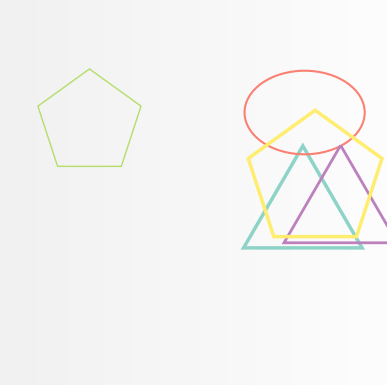[{"shape": "triangle", "thickness": 2.5, "radius": 0.88, "center": [0.782, 0.444]}, {"shape": "oval", "thickness": 1.5, "radius": 0.78, "center": [0.786, 0.708]}, {"shape": "pentagon", "thickness": 1, "radius": 0.7, "center": [0.231, 0.681]}, {"shape": "triangle", "thickness": 2, "radius": 0.84, "center": [0.879, 0.454]}, {"shape": "pentagon", "thickness": 2.5, "radius": 0.91, "center": [0.813, 0.532]}]